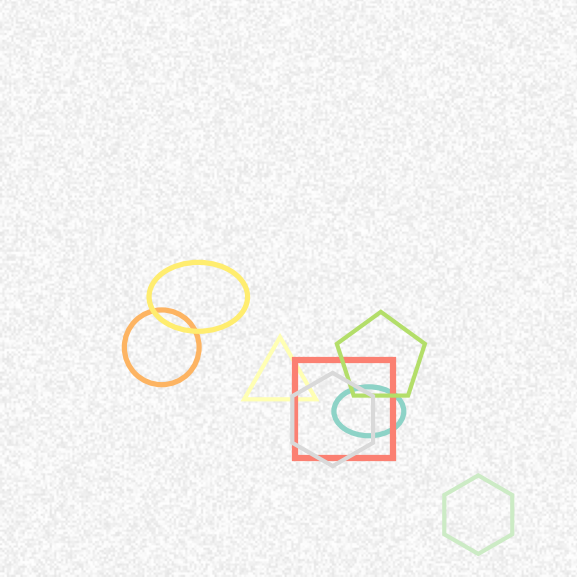[{"shape": "oval", "thickness": 2.5, "radius": 0.3, "center": [0.639, 0.287]}, {"shape": "triangle", "thickness": 2, "radius": 0.36, "center": [0.485, 0.344]}, {"shape": "square", "thickness": 3, "radius": 0.42, "center": [0.596, 0.291]}, {"shape": "circle", "thickness": 2.5, "radius": 0.32, "center": [0.28, 0.398]}, {"shape": "pentagon", "thickness": 2, "radius": 0.4, "center": [0.66, 0.379]}, {"shape": "hexagon", "thickness": 2, "radius": 0.4, "center": [0.576, 0.273]}, {"shape": "hexagon", "thickness": 2, "radius": 0.34, "center": [0.828, 0.108]}, {"shape": "oval", "thickness": 2.5, "radius": 0.43, "center": [0.343, 0.485]}]